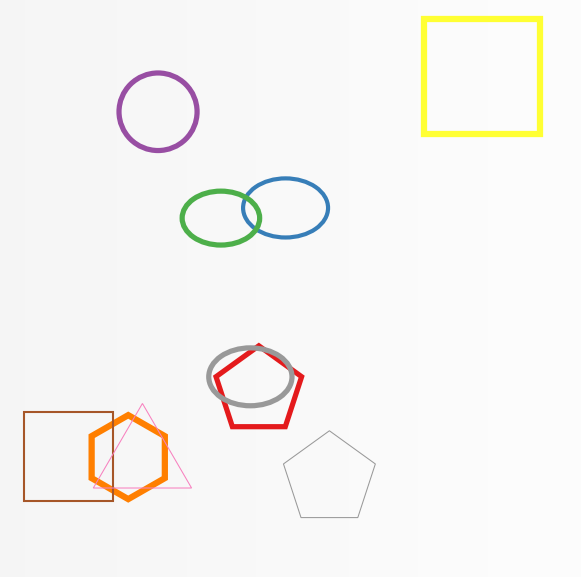[{"shape": "pentagon", "thickness": 2.5, "radius": 0.39, "center": [0.445, 0.323]}, {"shape": "oval", "thickness": 2, "radius": 0.37, "center": [0.491, 0.639]}, {"shape": "oval", "thickness": 2.5, "radius": 0.33, "center": [0.38, 0.621]}, {"shape": "circle", "thickness": 2.5, "radius": 0.34, "center": [0.272, 0.806]}, {"shape": "hexagon", "thickness": 3, "radius": 0.36, "center": [0.221, 0.208]}, {"shape": "square", "thickness": 3, "radius": 0.5, "center": [0.829, 0.867]}, {"shape": "square", "thickness": 1, "radius": 0.38, "center": [0.118, 0.209]}, {"shape": "triangle", "thickness": 0.5, "radius": 0.49, "center": [0.245, 0.203]}, {"shape": "pentagon", "thickness": 0.5, "radius": 0.42, "center": [0.567, 0.17]}, {"shape": "oval", "thickness": 2.5, "radius": 0.36, "center": [0.431, 0.347]}]